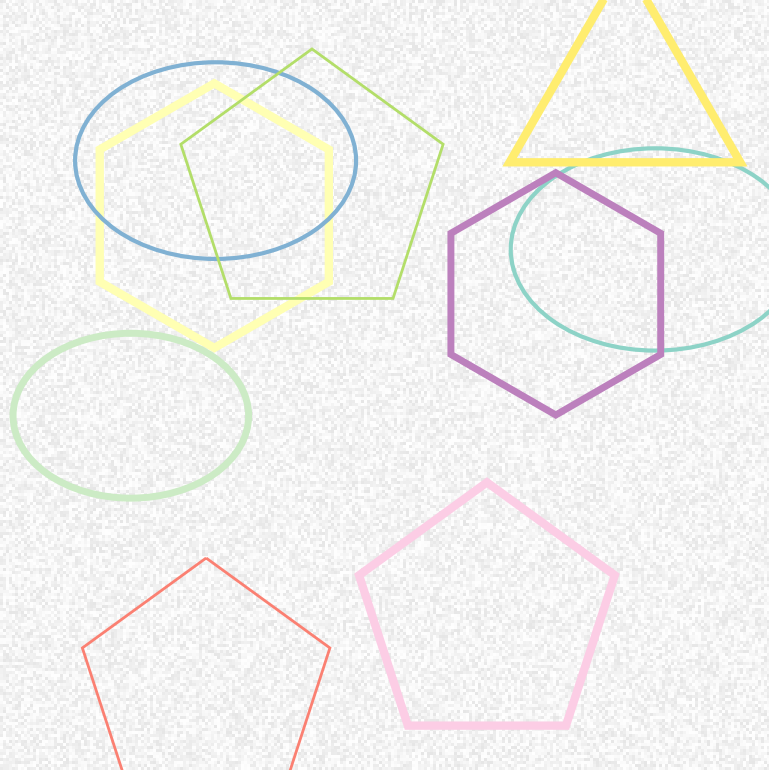[{"shape": "oval", "thickness": 1.5, "radius": 0.94, "center": [0.851, 0.676]}, {"shape": "hexagon", "thickness": 3, "radius": 0.86, "center": [0.278, 0.72]}, {"shape": "pentagon", "thickness": 1, "radius": 0.85, "center": [0.268, 0.106]}, {"shape": "oval", "thickness": 1.5, "radius": 0.91, "center": [0.28, 0.791]}, {"shape": "pentagon", "thickness": 1, "radius": 0.9, "center": [0.405, 0.757]}, {"shape": "pentagon", "thickness": 3, "radius": 0.87, "center": [0.632, 0.199]}, {"shape": "hexagon", "thickness": 2.5, "radius": 0.79, "center": [0.722, 0.618]}, {"shape": "oval", "thickness": 2.5, "radius": 0.76, "center": [0.17, 0.46]}, {"shape": "triangle", "thickness": 3, "radius": 0.86, "center": [0.812, 0.876]}]